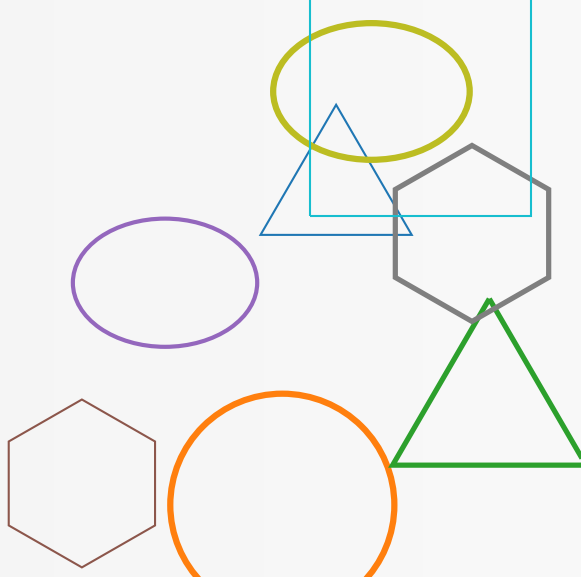[{"shape": "triangle", "thickness": 1, "radius": 0.75, "center": [0.578, 0.668]}, {"shape": "circle", "thickness": 3, "radius": 0.96, "center": [0.486, 0.125]}, {"shape": "triangle", "thickness": 2.5, "radius": 0.96, "center": [0.842, 0.29]}, {"shape": "oval", "thickness": 2, "radius": 0.79, "center": [0.284, 0.51]}, {"shape": "hexagon", "thickness": 1, "radius": 0.73, "center": [0.141, 0.162]}, {"shape": "hexagon", "thickness": 2.5, "radius": 0.76, "center": [0.812, 0.595]}, {"shape": "oval", "thickness": 3, "radius": 0.85, "center": [0.639, 0.841]}, {"shape": "square", "thickness": 1, "radius": 0.95, "center": [0.724, 0.815]}]